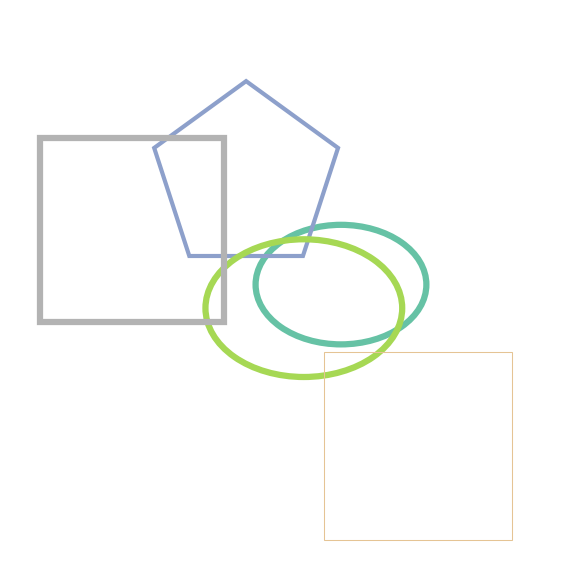[{"shape": "oval", "thickness": 3, "radius": 0.74, "center": [0.59, 0.506]}, {"shape": "pentagon", "thickness": 2, "radius": 0.84, "center": [0.426, 0.691]}, {"shape": "oval", "thickness": 3, "radius": 0.85, "center": [0.526, 0.466]}, {"shape": "square", "thickness": 0.5, "radius": 0.81, "center": [0.724, 0.227]}, {"shape": "square", "thickness": 3, "radius": 0.8, "center": [0.228, 0.602]}]